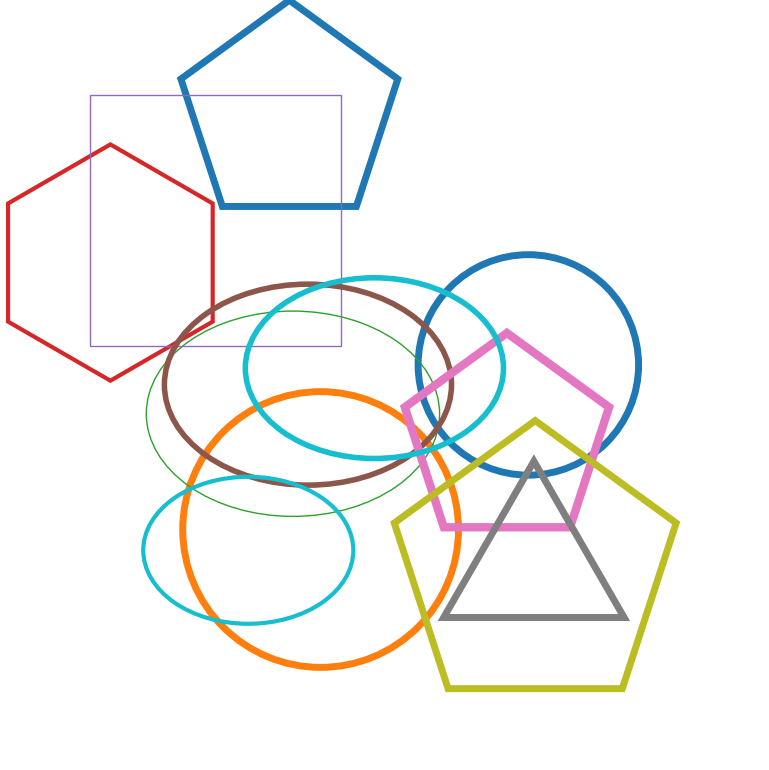[{"shape": "circle", "thickness": 2.5, "radius": 0.72, "center": [0.686, 0.526]}, {"shape": "pentagon", "thickness": 2.5, "radius": 0.74, "center": [0.376, 0.852]}, {"shape": "circle", "thickness": 2.5, "radius": 0.9, "center": [0.416, 0.312]}, {"shape": "oval", "thickness": 0.5, "radius": 0.95, "center": [0.38, 0.463]}, {"shape": "hexagon", "thickness": 1.5, "radius": 0.77, "center": [0.143, 0.659]}, {"shape": "square", "thickness": 0.5, "radius": 0.81, "center": [0.28, 0.713]}, {"shape": "oval", "thickness": 2, "radius": 0.93, "center": [0.4, 0.5]}, {"shape": "pentagon", "thickness": 3, "radius": 0.7, "center": [0.658, 0.428]}, {"shape": "triangle", "thickness": 2.5, "radius": 0.68, "center": [0.693, 0.266]}, {"shape": "pentagon", "thickness": 2.5, "radius": 0.96, "center": [0.695, 0.261]}, {"shape": "oval", "thickness": 1.5, "radius": 0.68, "center": [0.322, 0.285]}, {"shape": "oval", "thickness": 2, "radius": 0.84, "center": [0.486, 0.522]}]